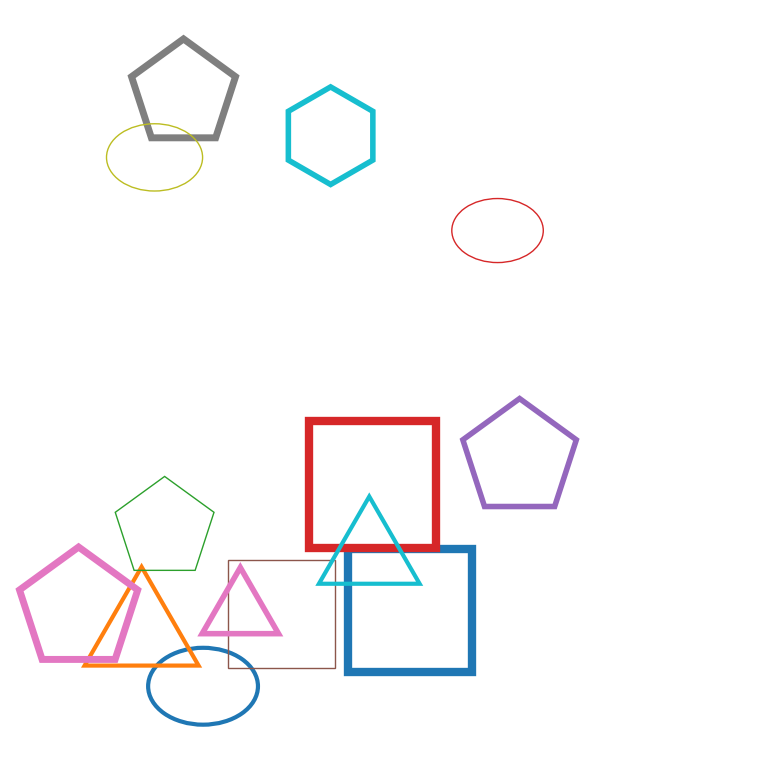[{"shape": "square", "thickness": 3, "radius": 0.4, "center": [0.533, 0.207]}, {"shape": "oval", "thickness": 1.5, "radius": 0.36, "center": [0.264, 0.109]}, {"shape": "triangle", "thickness": 1.5, "radius": 0.43, "center": [0.184, 0.178]}, {"shape": "pentagon", "thickness": 0.5, "radius": 0.34, "center": [0.214, 0.314]}, {"shape": "square", "thickness": 3, "radius": 0.41, "center": [0.484, 0.371]}, {"shape": "oval", "thickness": 0.5, "radius": 0.3, "center": [0.646, 0.701]}, {"shape": "pentagon", "thickness": 2, "radius": 0.39, "center": [0.675, 0.405]}, {"shape": "square", "thickness": 0.5, "radius": 0.35, "center": [0.366, 0.203]}, {"shape": "triangle", "thickness": 2, "radius": 0.29, "center": [0.312, 0.206]}, {"shape": "pentagon", "thickness": 2.5, "radius": 0.4, "center": [0.102, 0.209]}, {"shape": "pentagon", "thickness": 2.5, "radius": 0.35, "center": [0.238, 0.878]}, {"shape": "oval", "thickness": 0.5, "radius": 0.31, "center": [0.201, 0.796]}, {"shape": "hexagon", "thickness": 2, "radius": 0.32, "center": [0.429, 0.824]}, {"shape": "triangle", "thickness": 1.5, "radius": 0.38, "center": [0.48, 0.28]}]